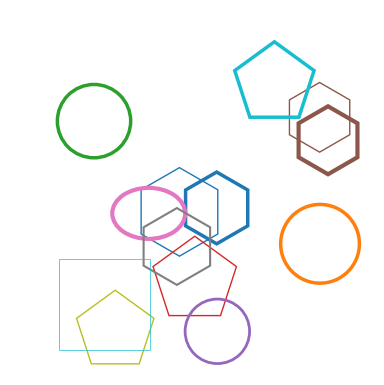[{"shape": "hexagon", "thickness": 1, "radius": 0.57, "center": [0.466, 0.45]}, {"shape": "hexagon", "thickness": 2.5, "radius": 0.47, "center": [0.563, 0.46]}, {"shape": "circle", "thickness": 2.5, "radius": 0.51, "center": [0.831, 0.367]}, {"shape": "circle", "thickness": 2.5, "radius": 0.48, "center": [0.244, 0.685]}, {"shape": "pentagon", "thickness": 1, "radius": 0.57, "center": [0.506, 0.272]}, {"shape": "circle", "thickness": 2, "radius": 0.42, "center": [0.565, 0.139]}, {"shape": "hexagon", "thickness": 1, "radius": 0.45, "center": [0.83, 0.695]}, {"shape": "hexagon", "thickness": 3, "radius": 0.44, "center": [0.852, 0.636]}, {"shape": "oval", "thickness": 3, "radius": 0.47, "center": [0.386, 0.446]}, {"shape": "hexagon", "thickness": 1.5, "radius": 0.5, "center": [0.459, 0.36]}, {"shape": "pentagon", "thickness": 1, "radius": 0.53, "center": [0.299, 0.14]}, {"shape": "square", "thickness": 0.5, "radius": 0.59, "center": [0.271, 0.208]}, {"shape": "pentagon", "thickness": 2.5, "radius": 0.54, "center": [0.713, 0.783]}]